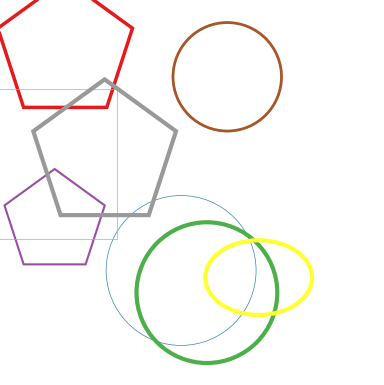[{"shape": "pentagon", "thickness": 2.5, "radius": 0.92, "center": [0.169, 0.87]}, {"shape": "circle", "thickness": 0.5, "radius": 0.97, "center": [0.47, 0.297]}, {"shape": "circle", "thickness": 3, "radius": 0.91, "center": [0.537, 0.24]}, {"shape": "pentagon", "thickness": 1.5, "radius": 0.68, "center": [0.142, 0.424]}, {"shape": "oval", "thickness": 3, "radius": 0.69, "center": [0.672, 0.279]}, {"shape": "circle", "thickness": 2, "radius": 0.7, "center": [0.59, 0.801]}, {"shape": "square", "thickness": 0.5, "radius": 0.98, "center": [0.108, 0.574]}, {"shape": "pentagon", "thickness": 3, "radius": 0.97, "center": [0.272, 0.599]}]